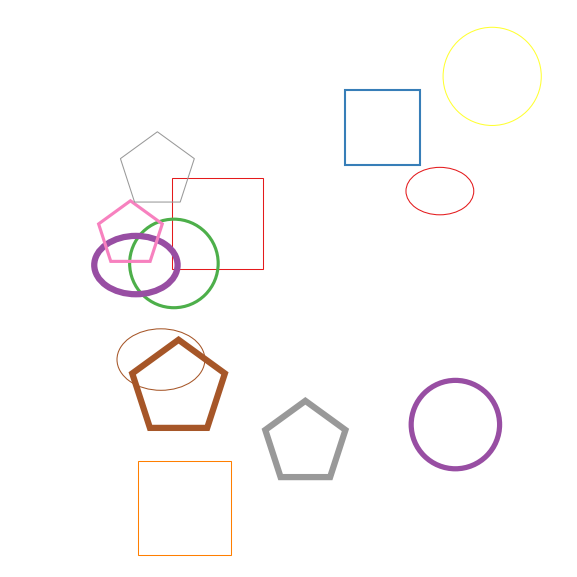[{"shape": "square", "thickness": 0.5, "radius": 0.39, "center": [0.376, 0.612]}, {"shape": "oval", "thickness": 0.5, "radius": 0.29, "center": [0.762, 0.668]}, {"shape": "square", "thickness": 1, "radius": 0.33, "center": [0.663, 0.778]}, {"shape": "circle", "thickness": 1.5, "radius": 0.38, "center": [0.301, 0.543]}, {"shape": "circle", "thickness": 2.5, "radius": 0.38, "center": [0.789, 0.264]}, {"shape": "oval", "thickness": 3, "radius": 0.36, "center": [0.235, 0.54]}, {"shape": "square", "thickness": 0.5, "radius": 0.41, "center": [0.32, 0.119]}, {"shape": "circle", "thickness": 0.5, "radius": 0.43, "center": [0.852, 0.867]}, {"shape": "pentagon", "thickness": 3, "radius": 0.42, "center": [0.309, 0.326]}, {"shape": "oval", "thickness": 0.5, "radius": 0.38, "center": [0.279, 0.377]}, {"shape": "pentagon", "thickness": 1.5, "radius": 0.29, "center": [0.226, 0.593]}, {"shape": "pentagon", "thickness": 0.5, "radius": 0.34, "center": [0.273, 0.704]}, {"shape": "pentagon", "thickness": 3, "radius": 0.36, "center": [0.529, 0.232]}]